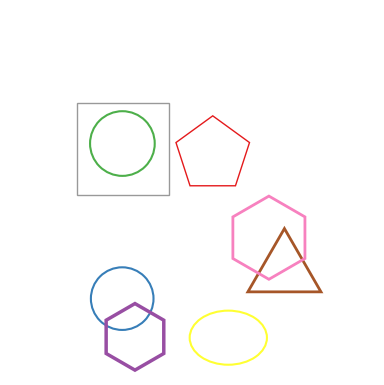[{"shape": "pentagon", "thickness": 1, "radius": 0.5, "center": [0.553, 0.599]}, {"shape": "circle", "thickness": 1.5, "radius": 0.41, "center": [0.317, 0.224]}, {"shape": "circle", "thickness": 1.5, "radius": 0.42, "center": [0.318, 0.627]}, {"shape": "hexagon", "thickness": 2.5, "radius": 0.43, "center": [0.351, 0.125]}, {"shape": "oval", "thickness": 1.5, "radius": 0.5, "center": [0.593, 0.123]}, {"shape": "triangle", "thickness": 2, "radius": 0.55, "center": [0.739, 0.297]}, {"shape": "hexagon", "thickness": 2, "radius": 0.54, "center": [0.698, 0.383]}, {"shape": "square", "thickness": 1, "radius": 0.59, "center": [0.319, 0.612]}]